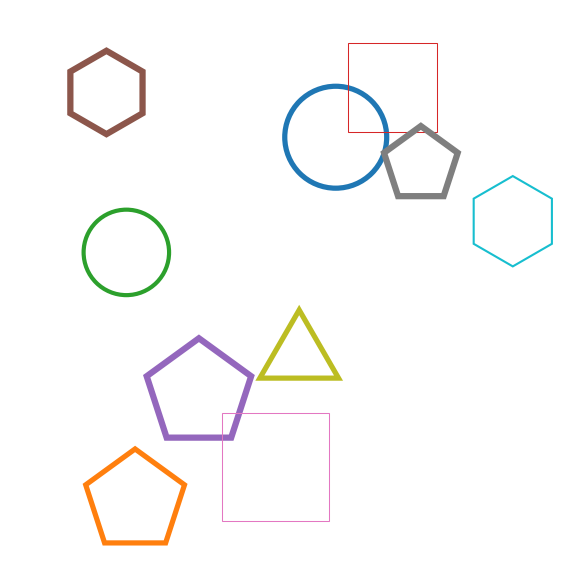[{"shape": "circle", "thickness": 2.5, "radius": 0.44, "center": [0.581, 0.762]}, {"shape": "pentagon", "thickness": 2.5, "radius": 0.45, "center": [0.234, 0.132]}, {"shape": "circle", "thickness": 2, "radius": 0.37, "center": [0.219, 0.562]}, {"shape": "square", "thickness": 0.5, "radius": 0.38, "center": [0.679, 0.848]}, {"shape": "pentagon", "thickness": 3, "radius": 0.48, "center": [0.344, 0.318]}, {"shape": "hexagon", "thickness": 3, "radius": 0.36, "center": [0.184, 0.839]}, {"shape": "square", "thickness": 0.5, "radius": 0.47, "center": [0.477, 0.19]}, {"shape": "pentagon", "thickness": 3, "radius": 0.34, "center": [0.729, 0.714]}, {"shape": "triangle", "thickness": 2.5, "radius": 0.39, "center": [0.518, 0.384]}, {"shape": "hexagon", "thickness": 1, "radius": 0.39, "center": [0.888, 0.616]}]